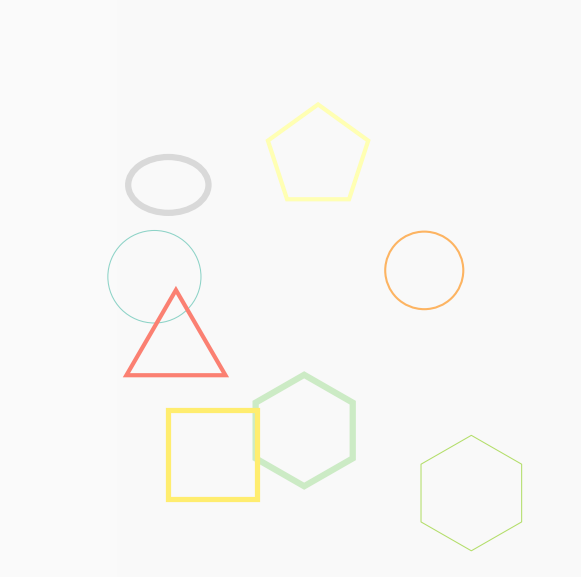[{"shape": "circle", "thickness": 0.5, "radius": 0.4, "center": [0.266, 0.52]}, {"shape": "pentagon", "thickness": 2, "radius": 0.45, "center": [0.547, 0.728]}, {"shape": "triangle", "thickness": 2, "radius": 0.49, "center": [0.303, 0.399]}, {"shape": "circle", "thickness": 1, "radius": 0.34, "center": [0.73, 0.531]}, {"shape": "hexagon", "thickness": 0.5, "radius": 0.5, "center": [0.811, 0.145]}, {"shape": "oval", "thickness": 3, "radius": 0.35, "center": [0.29, 0.679]}, {"shape": "hexagon", "thickness": 3, "radius": 0.48, "center": [0.523, 0.254]}, {"shape": "square", "thickness": 2.5, "radius": 0.38, "center": [0.366, 0.212]}]